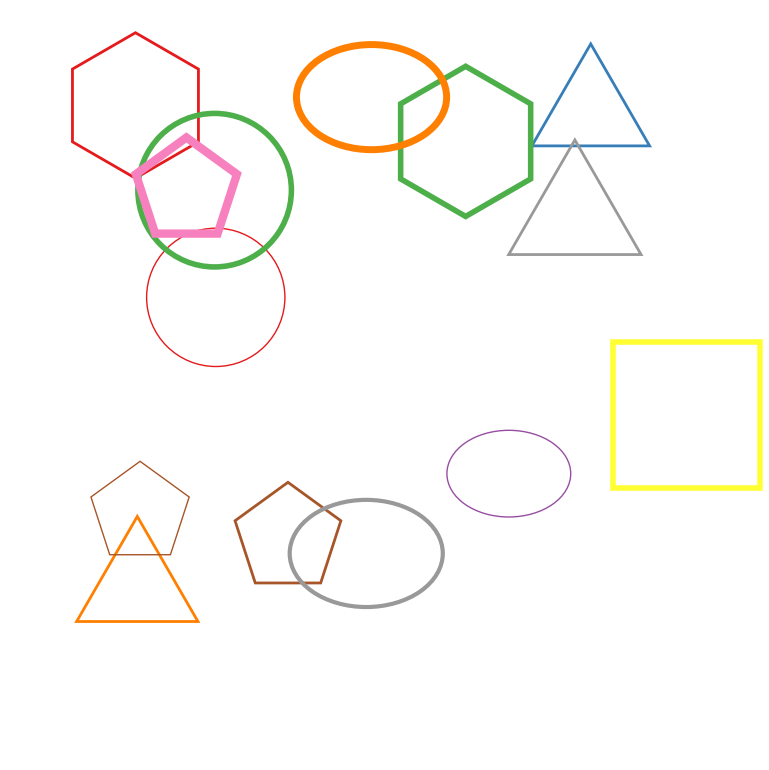[{"shape": "hexagon", "thickness": 1, "radius": 0.47, "center": [0.176, 0.863]}, {"shape": "circle", "thickness": 0.5, "radius": 0.45, "center": [0.28, 0.614]}, {"shape": "triangle", "thickness": 1, "radius": 0.44, "center": [0.767, 0.855]}, {"shape": "circle", "thickness": 2, "radius": 0.5, "center": [0.279, 0.753]}, {"shape": "hexagon", "thickness": 2, "radius": 0.49, "center": [0.605, 0.816]}, {"shape": "oval", "thickness": 0.5, "radius": 0.4, "center": [0.661, 0.385]}, {"shape": "oval", "thickness": 2.5, "radius": 0.49, "center": [0.483, 0.874]}, {"shape": "triangle", "thickness": 1, "radius": 0.45, "center": [0.178, 0.238]}, {"shape": "square", "thickness": 2, "radius": 0.48, "center": [0.891, 0.461]}, {"shape": "pentagon", "thickness": 0.5, "radius": 0.34, "center": [0.182, 0.334]}, {"shape": "pentagon", "thickness": 1, "radius": 0.36, "center": [0.374, 0.301]}, {"shape": "pentagon", "thickness": 3, "radius": 0.34, "center": [0.242, 0.752]}, {"shape": "oval", "thickness": 1.5, "radius": 0.5, "center": [0.476, 0.281]}, {"shape": "triangle", "thickness": 1, "radius": 0.5, "center": [0.747, 0.719]}]